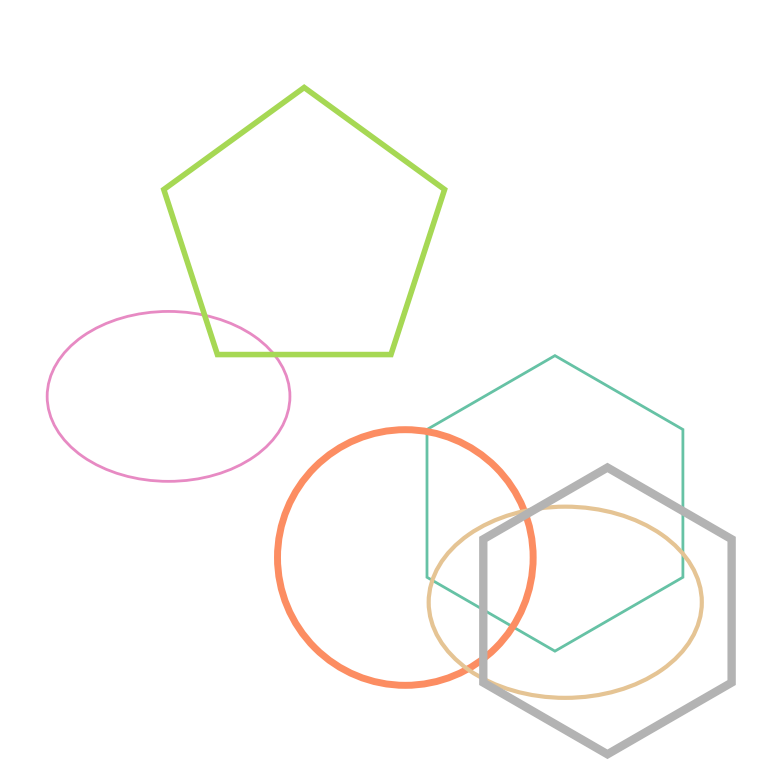[{"shape": "hexagon", "thickness": 1, "radius": 0.96, "center": [0.721, 0.346]}, {"shape": "circle", "thickness": 2.5, "radius": 0.83, "center": [0.526, 0.276]}, {"shape": "oval", "thickness": 1, "radius": 0.79, "center": [0.219, 0.485]}, {"shape": "pentagon", "thickness": 2, "radius": 0.96, "center": [0.395, 0.695]}, {"shape": "oval", "thickness": 1.5, "radius": 0.89, "center": [0.734, 0.218]}, {"shape": "hexagon", "thickness": 3, "radius": 0.93, "center": [0.789, 0.207]}]